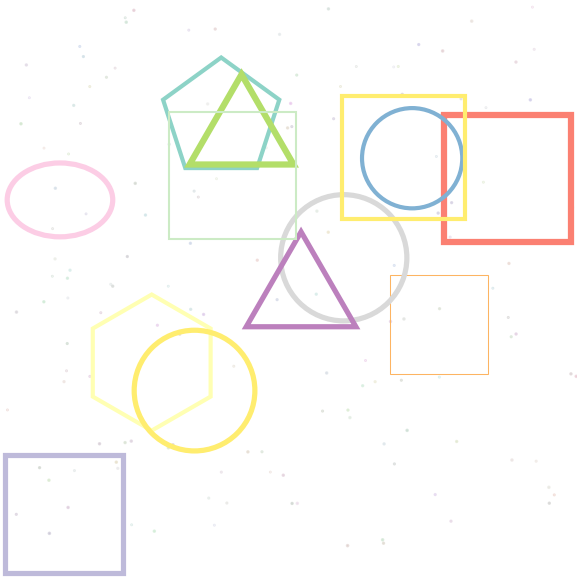[{"shape": "pentagon", "thickness": 2, "radius": 0.53, "center": [0.383, 0.794]}, {"shape": "hexagon", "thickness": 2, "radius": 0.59, "center": [0.263, 0.371]}, {"shape": "square", "thickness": 2.5, "radius": 0.51, "center": [0.111, 0.11]}, {"shape": "square", "thickness": 3, "radius": 0.55, "center": [0.879, 0.69]}, {"shape": "circle", "thickness": 2, "radius": 0.43, "center": [0.714, 0.725]}, {"shape": "square", "thickness": 0.5, "radius": 0.43, "center": [0.76, 0.437]}, {"shape": "triangle", "thickness": 3, "radius": 0.52, "center": [0.418, 0.766]}, {"shape": "oval", "thickness": 2.5, "radius": 0.46, "center": [0.104, 0.653]}, {"shape": "circle", "thickness": 2.5, "radius": 0.55, "center": [0.595, 0.553]}, {"shape": "triangle", "thickness": 2.5, "radius": 0.55, "center": [0.521, 0.488]}, {"shape": "square", "thickness": 1, "radius": 0.55, "center": [0.402, 0.695]}, {"shape": "square", "thickness": 2, "radius": 0.53, "center": [0.698, 0.727]}, {"shape": "circle", "thickness": 2.5, "radius": 0.52, "center": [0.337, 0.323]}]